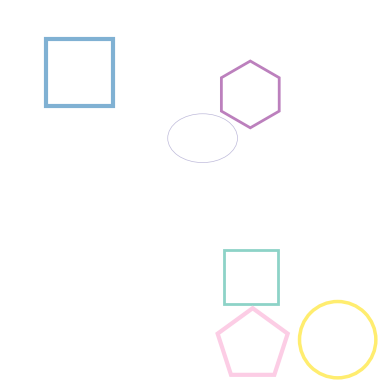[{"shape": "square", "thickness": 2, "radius": 0.35, "center": [0.652, 0.28]}, {"shape": "oval", "thickness": 0.5, "radius": 0.45, "center": [0.526, 0.641]}, {"shape": "square", "thickness": 3, "radius": 0.43, "center": [0.207, 0.811]}, {"shape": "pentagon", "thickness": 3, "radius": 0.48, "center": [0.656, 0.104]}, {"shape": "hexagon", "thickness": 2, "radius": 0.43, "center": [0.65, 0.755]}, {"shape": "circle", "thickness": 2.5, "radius": 0.5, "center": [0.877, 0.118]}]